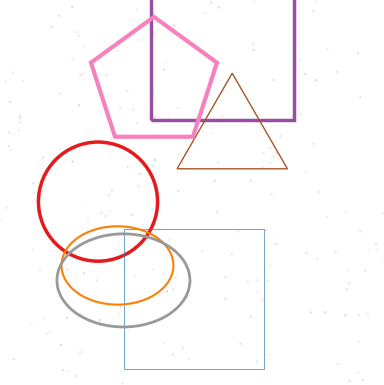[{"shape": "circle", "thickness": 2.5, "radius": 0.77, "center": [0.255, 0.476]}, {"shape": "square", "thickness": 0.5, "radius": 0.91, "center": [0.504, 0.222]}, {"shape": "square", "thickness": 2.5, "radius": 0.92, "center": [0.578, 0.872]}, {"shape": "oval", "thickness": 1.5, "radius": 0.73, "center": [0.305, 0.311]}, {"shape": "triangle", "thickness": 1, "radius": 0.83, "center": [0.603, 0.644]}, {"shape": "pentagon", "thickness": 3, "radius": 0.86, "center": [0.4, 0.784]}, {"shape": "oval", "thickness": 2, "radius": 0.86, "center": [0.321, 0.272]}]